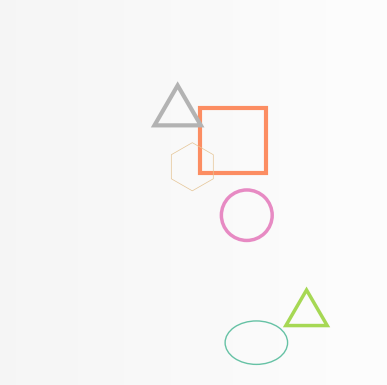[{"shape": "oval", "thickness": 1, "radius": 0.4, "center": [0.662, 0.11]}, {"shape": "square", "thickness": 3, "radius": 0.42, "center": [0.602, 0.636]}, {"shape": "circle", "thickness": 2.5, "radius": 0.33, "center": [0.637, 0.441]}, {"shape": "triangle", "thickness": 2.5, "radius": 0.31, "center": [0.791, 0.185]}, {"shape": "hexagon", "thickness": 0.5, "radius": 0.31, "center": [0.496, 0.567]}, {"shape": "triangle", "thickness": 3, "radius": 0.35, "center": [0.458, 0.709]}]